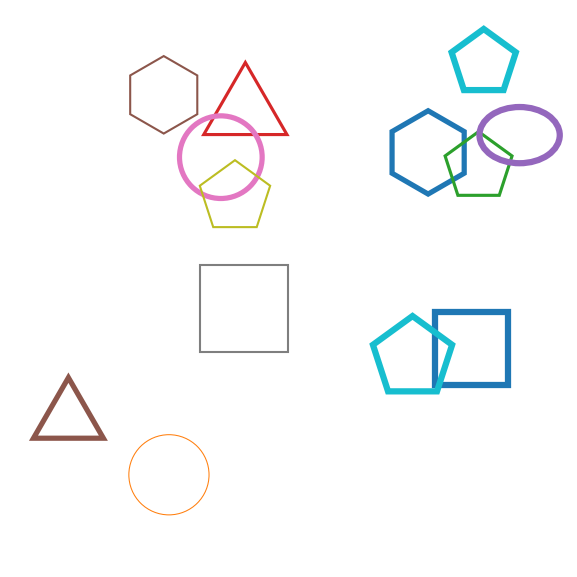[{"shape": "hexagon", "thickness": 2.5, "radius": 0.36, "center": [0.741, 0.735]}, {"shape": "square", "thickness": 3, "radius": 0.32, "center": [0.816, 0.396]}, {"shape": "circle", "thickness": 0.5, "radius": 0.35, "center": [0.293, 0.177]}, {"shape": "pentagon", "thickness": 1.5, "radius": 0.3, "center": [0.829, 0.71]}, {"shape": "triangle", "thickness": 1.5, "radius": 0.42, "center": [0.425, 0.808]}, {"shape": "oval", "thickness": 3, "radius": 0.35, "center": [0.9, 0.765]}, {"shape": "triangle", "thickness": 2.5, "radius": 0.35, "center": [0.118, 0.275]}, {"shape": "hexagon", "thickness": 1, "radius": 0.34, "center": [0.284, 0.835]}, {"shape": "circle", "thickness": 2.5, "radius": 0.36, "center": [0.382, 0.727]}, {"shape": "square", "thickness": 1, "radius": 0.38, "center": [0.423, 0.465]}, {"shape": "pentagon", "thickness": 1, "radius": 0.32, "center": [0.407, 0.658]}, {"shape": "pentagon", "thickness": 3, "radius": 0.29, "center": [0.838, 0.89]}, {"shape": "pentagon", "thickness": 3, "radius": 0.36, "center": [0.714, 0.38]}]